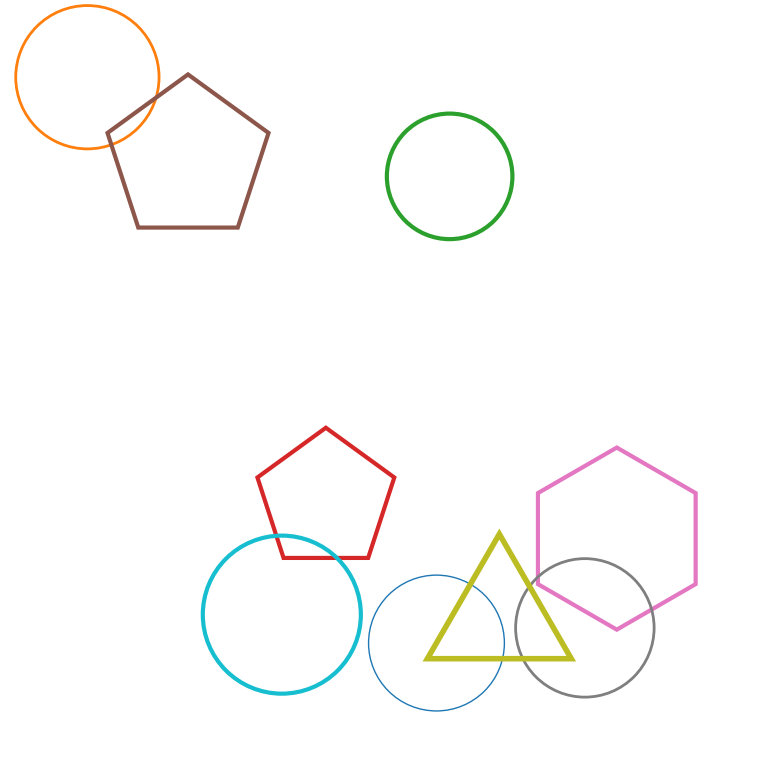[{"shape": "circle", "thickness": 0.5, "radius": 0.44, "center": [0.567, 0.165]}, {"shape": "circle", "thickness": 1, "radius": 0.47, "center": [0.113, 0.9]}, {"shape": "circle", "thickness": 1.5, "radius": 0.41, "center": [0.584, 0.771]}, {"shape": "pentagon", "thickness": 1.5, "radius": 0.47, "center": [0.423, 0.351]}, {"shape": "pentagon", "thickness": 1.5, "radius": 0.55, "center": [0.244, 0.793]}, {"shape": "hexagon", "thickness": 1.5, "radius": 0.59, "center": [0.801, 0.301]}, {"shape": "circle", "thickness": 1, "radius": 0.45, "center": [0.76, 0.185]}, {"shape": "triangle", "thickness": 2, "radius": 0.54, "center": [0.648, 0.198]}, {"shape": "circle", "thickness": 1.5, "radius": 0.51, "center": [0.366, 0.202]}]